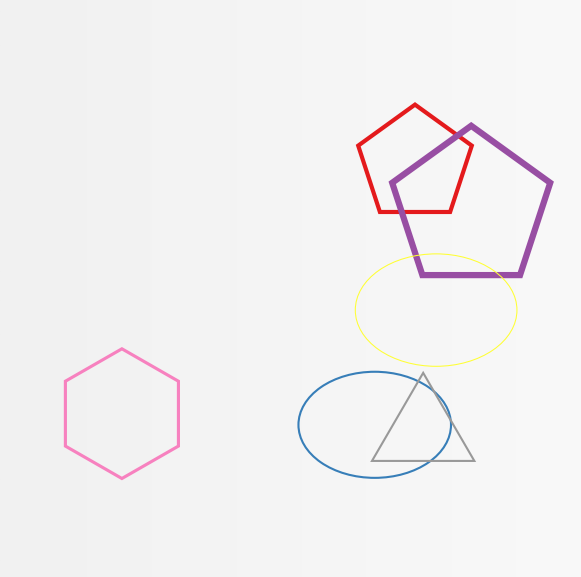[{"shape": "pentagon", "thickness": 2, "radius": 0.51, "center": [0.714, 0.715]}, {"shape": "oval", "thickness": 1, "radius": 0.66, "center": [0.645, 0.264]}, {"shape": "pentagon", "thickness": 3, "radius": 0.71, "center": [0.811, 0.638]}, {"shape": "oval", "thickness": 0.5, "radius": 0.7, "center": [0.75, 0.462]}, {"shape": "hexagon", "thickness": 1.5, "radius": 0.56, "center": [0.21, 0.283]}, {"shape": "triangle", "thickness": 1, "radius": 0.51, "center": [0.728, 0.252]}]